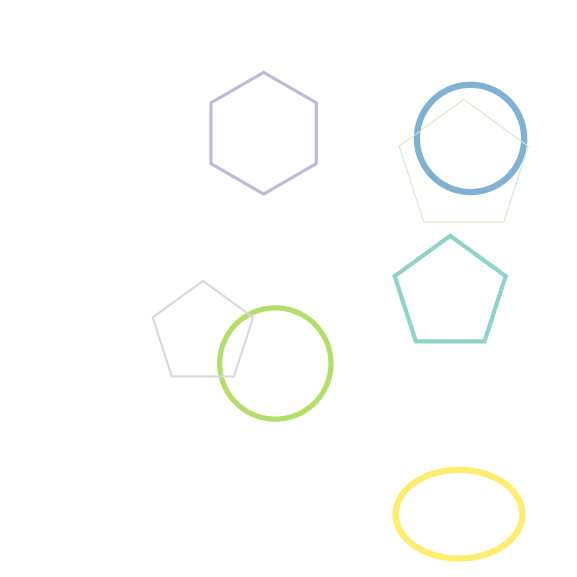[{"shape": "pentagon", "thickness": 2, "radius": 0.51, "center": [0.78, 0.49]}, {"shape": "hexagon", "thickness": 1.5, "radius": 0.53, "center": [0.457, 0.768]}, {"shape": "circle", "thickness": 3, "radius": 0.46, "center": [0.815, 0.759]}, {"shape": "circle", "thickness": 2.5, "radius": 0.48, "center": [0.477, 0.37]}, {"shape": "pentagon", "thickness": 1, "radius": 0.46, "center": [0.351, 0.421]}, {"shape": "pentagon", "thickness": 0.5, "radius": 0.59, "center": [0.803, 0.71]}, {"shape": "oval", "thickness": 3, "radius": 0.55, "center": [0.795, 0.109]}]